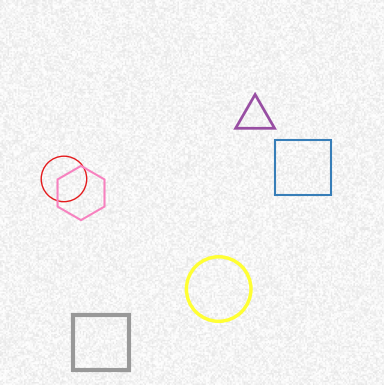[{"shape": "circle", "thickness": 1, "radius": 0.3, "center": [0.166, 0.535]}, {"shape": "square", "thickness": 1.5, "radius": 0.36, "center": [0.787, 0.565]}, {"shape": "triangle", "thickness": 2, "radius": 0.29, "center": [0.663, 0.696]}, {"shape": "circle", "thickness": 2.5, "radius": 0.42, "center": [0.568, 0.249]}, {"shape": "hexagon", "thickness": 1.5, "radius": 0.35, "center": [0.21, 0.499]}, {"shape": "square", "thickness": 3, "radius": 0.36, "center": [0.263, 0.111]}]